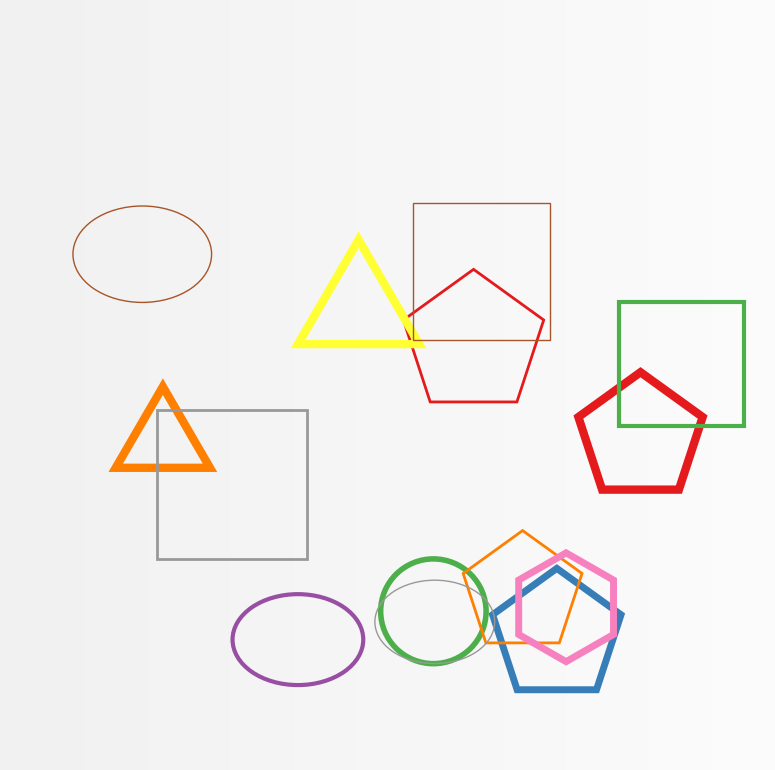[{"shape": "pentagon", "thickness": 3, "radius": 0.42, "center": [0.826, 0.432]}, {"shape": "pentagon", "thickness": 1, "radius": 0.48, "center": [0.611, 0.555]}, {"shape": "pentagon", "thickness": 2.5, "radius": 0.44, "center": [0.718, 0.175]}, {"shape": "circle", "thickness": 2, "radius": 0.34, "center": [0.559, 0.206]}, {"shape": "square", "thickness": 1.5, "radius": 0.4, "center": [0.879, 0.527]}, {"shape": "oval", "thickness": 1.5, "radius": 0.42, "center": [0.384, 0.169]}, {"shape": "pentagon", "thickness": 1, "radius": 0.4, "center": [0.674, 0.23]}, {"shape": "triangle", "thickness": 3, "radius": 0.35, "center": [0.21, 0.428]}, {"shape": "triangle", "thickness": 3, "radius": 0.45, "center": [0.463, 0.598]}, {"shape": "oval", "thickness": 0.5, "radius": 0.45, "center": [0.184, 0.67]}, {"shape": "square", "thickness": 0.5, "radius": 0.44, "center": [0.621, 0.647]}, {"shape": "hexagon", "thickness": 2.5, "radius": 0.35, "center": [0.73, 0.211]}, {"shape": "oval", "thickness": 0.5, "radius": 0.39, "center": [0.561, 0.192]}, {"shape": "square", "thickness": 1, "radius": 0.48, "center": [0.3, 0.371]}]